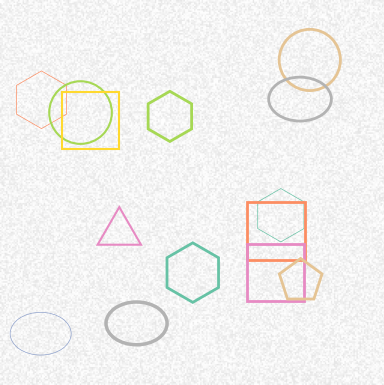[{"shape": "hexagon", "thickness": 2, "radius": 0.39, "center": [0.501, 0.292]}, {"shape": "hexagon", "thickness": 0.5, "radius": 0.35, "center": [0.729, 0.441]}, {"shape": "hexagon", "thickness": 0.5, "radius": 0.37, "center": [0.108, 0.741]}, {"shape": "square", "thickness": 2, "radius": 0.38, "center": [0.717, 0.401]}, {"shape": "oval", "thickness": 0.5, "radius": 0.4, "center": [0.106, 0.133]}, {"shape": "triangle", "thickness": 1.5, "radius": 0.33, "center": [0.31, 0.397]}, {"shape": "square", "thickness": 2, "radius": 0.37, "center": [0.716, 0.293]}, {"shape": "circle", "thickness": 1.5, "radius": 0.41, "center": [0.209, 0.708]}, {"shape": "hexagon", "thickness": 2, "radius": 0.33, "center": [0.441, 0.698]}, {"shape": "square", "thickness": 1.5, "radius": 0.37, "center": [0.235, 0.687]}, {"shape": "pentagon", "thickness": 2, "radius": 0.29, "center": [0.781, 0.27]}, {"shape": "circle", "thickness": 2, "radius": 0.4, "center": [0.805, 0.844]}, {"shape": "oval", "thickness": 2.5, "radius": 0.4, "center": [0.355, 0.16]}, {"shape": "oval", "thickness": 2, "radius": 0.41, "center": [0.779, 0.743]}]